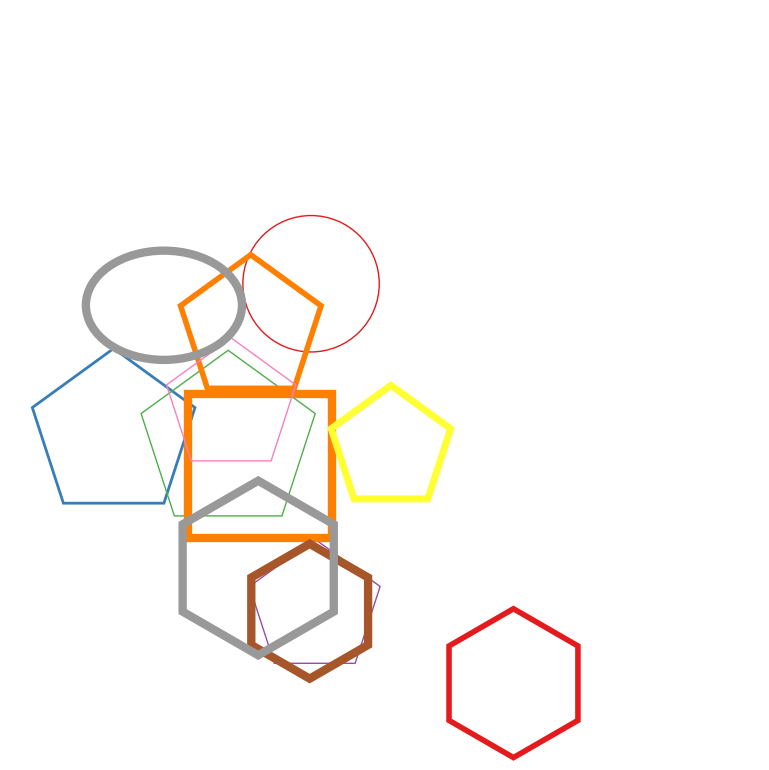[{"shape": "hexagon", "thickness": 2, "radius": 0.48, "center": [0.667, 0.113]}, {"shape": "circle", "thickness": 0.5, "radius": 0.44, "center": [0.404, 0.631]}, {"shape": "pentagon", "thickness": 1, "radius": 0.56, "center": [0.148, 0.436]}, {"shape": "pentagon", "thickness": 0.5, "radius": 0.59, "center": [0.296, 0.426]}, {"shape": "pentagon", "thickness": 0.5, "radius": 0.45, "center": [0.409, 0.211]}, {"shape": "pentagon", "thickness": 2, "radius": 0.48, "center": [0.326, 0.573]}, {"shape": "square", "thickness": 3, "radius": 0.47, "center": [0.337, 0.395]}, {"shape": "pentagon", "thickness": 2.5, "radius": 0.41, "center": [0.508, 0.418]}, {"shape": "hexagon", "thickness": 3, "radius": 0.44, "center": [0.402, 0.206]}, {"shape": "pentagon", "thickness": 0.5, "radius": 0.44, "center": [0.3, 0.473]}, {"shape": "hexagon", "thickness": 3, "radius": 0.57, "center": [0.335, 0.262]}, {"shape": "oval", "thickness": 3, "radius": 0.51, "center": [0.213, 0.604]}]